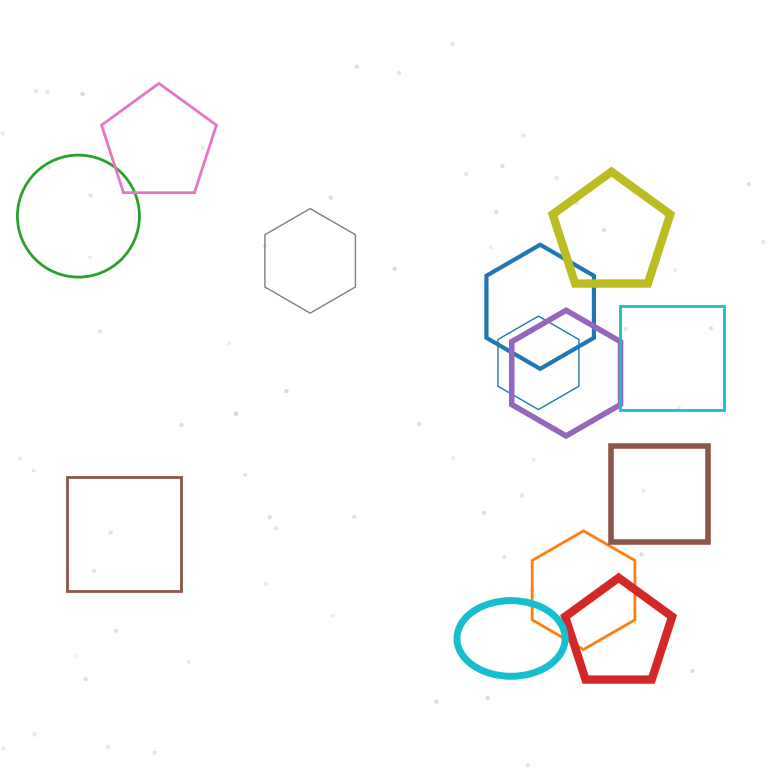[{"shape": "hexagon", "thickness": 0.5, "radius": 0.3, "center": [0.699, 0.529]}, {"shape": "hexagon", "thickness": 1.5, "radius": 0.4, "center": [0.702, 0.602]}, {"shape": "hexagon", "thickness": 1, "radius": 0.39, "center": [0.758, 0.234]}, {"shape": "circle", "thickness": 1, "radius": 0.4, "center": [0.102, 0.719]}, {"shape": "pentagon", "thickness": 3, "radius": 0.37, "center": [0.803, 0.177]}, {"shape": "hexagon", "thickness": 2, "radius": 0.41, "center": [0.735, 0.515]}, {"shape": "square", "thickness": 2, "radius": 0.31, "center": [0.856, 0.358]}, {"shape": "square", "thickness": 1, "radius": 0.37, "center": [0.161, 0.307]}, {"shape": "pentagon", "thickness": 1, "radius": 0.39, "center": [0.206, 0.813]}, {"shape": "hexagon", "thickness": 0.5, "radius": 0.34, "center": [0.403, 0.661]}, {"shape": "pentagon", "thickness": 3, "radius": 0.4, "center": [0.794, 0.697]}, {"shape": "square", "thickness": 1, "radius": 0.34, "center": [0.872, 0.535]}, {"shape": "oval", "thickness": 2.5, "radius": 0.35, "center": [0.664, 0.171]}]